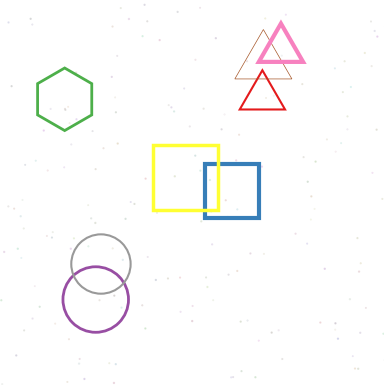[{"shape": "triangle", "thickness": 1.5, "radius": 0.34, "center": [0.682, 0.75]}, {"shape": "square", "thickness": 3, "radius": 0.35, "center": [0.602, 0.504]}, {"shape": "hexagon", "thickness": 2, "radius": 0.41, "center": [0.168, 0.742]}, {"shape": "circle", "thickness": 2, "radius": 0.43, "center": [0.249, 0.222]}, {"shape": "square", "thickness": 2.5, "radius": 0.42, "center": [0.482, 0.539]}, {"shape": "triangle", "thickness": 0.5, "radius": 0.43, "center": [0.684, 0.838]}, {"shape": "triangle", "thickness": 3, "radius": 0.33, "center": [0.73, 0.872]}, {"shape": "circle", "thickness": 1.5, "radius": 0.39, "center": [0.262, 0.314]}]